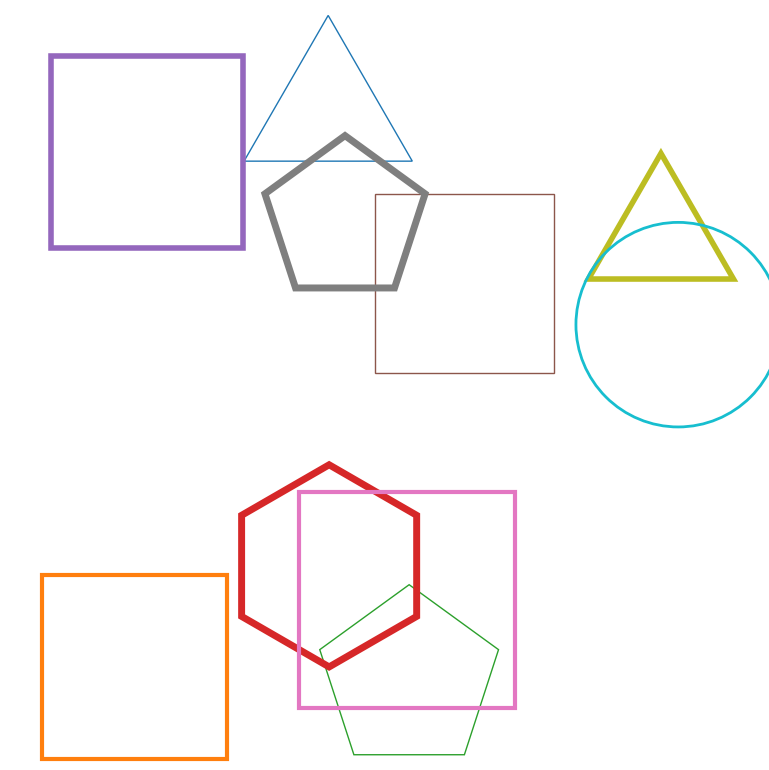[{"shape": "triangle", "thickness": 0.5, "radius": 0.63, "center": [0.426, 0.854]}, {"shape": "square", "thickness": 1.5, "radius": 0.6, "center": [0.175, 0.134]}, {"shape": "pentagon", "thickness": 0.5, "radius": 0.61, "center": [0.531, 0.119]}, {"shape": "hexagon", "thickness": 2.5, "radius": 0.66, "center": [0.427, 0.265]}, {"shape": "square", "thickness": 2, "radius": 0.63, "center": [0.191, 0.803]}, {"shape": "square", "thickness": 0.5, "radius": 0.58, "center": [0.603, 0.632]}, {"shape": "square", "thickness": 1.5, "radius": 0.7, "center": [0.529, 0.221]}, {"shape": "pentagon", "thickness": 2.5, "radius": 0.55, "center": [0.448, 0.715]}, {"shape": "triangle", "thickness": 2, "radius": 0.54, "center": [0.858, 0.692]}, {"shape": "circle", "thickness": 1, "radius": 0.66, "center": [0.881, 0.578]}]